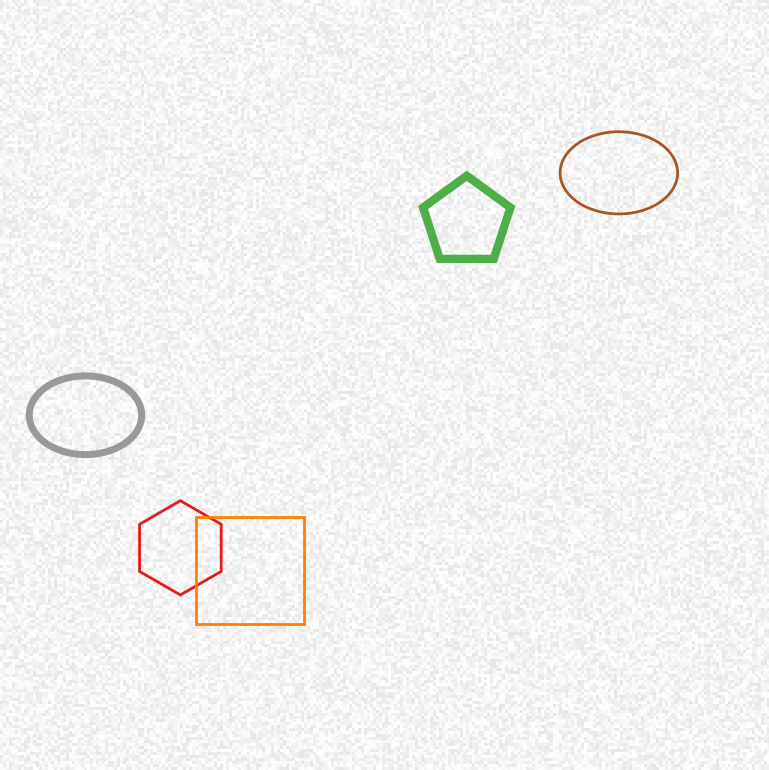[{"shape": "hexagon", "thickness": 1, "radius": 0.31, "center": [0.234, 0.289]}, {"shape": "pentagon", "thickness": 3, "radius": 0.3, "center": [0.606, 0.712]}, {"shape": "square", "thickness": 1, "radius": 0.35, "center": [0.325, 0.259]}, {"shape": "oval", "thickness": 1, "radius": 0.38, "center": [0.804, 0.776]}, {"shape": "oval", "thickness": 2.5, "radius": 0.37, "center": [0.111, 0.461]}]